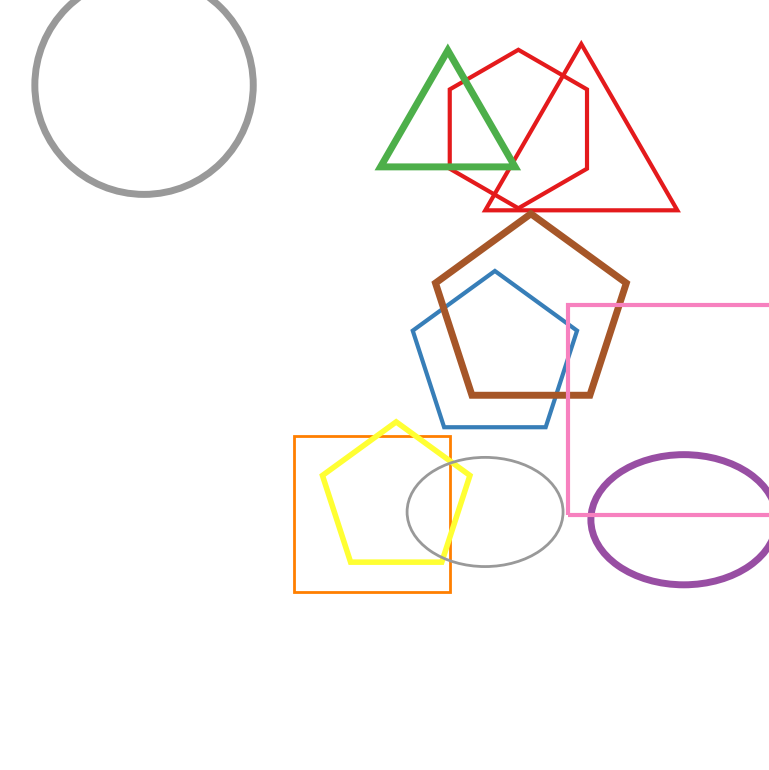[{"shape": "triangle", "thickness": 1.5, "radius": 0.72, "center": [0.755, 0.799]}, {"shape": "hexagon", "thickness": 1.5, "radius": 0.51, "center": [0.673, 0.832]}, {"shape": "pentagon", "thickness": 1.5, "radius": 0.56, "center": [0.643, 0.536]}, {"shape": "triangle", "thickness": 2.5, "radius": 0.5, "center": [0.582, 0.834]}, {"shape": "oval", "thickness": 2.5, "radius": 0.6, "center": [0.888, 0.325]}, {"shape": "square", "thickness": 1, "radius": 0.51, "center": [0.483, 0.332]}, {"shape": "pentagon", "thickness": 2, "radius": 0.5, "center": [0.515, 0.351]}, {"shape": "pentagon", "thickness": 2.5, "radius": 0.65, "center": [0.689, 0.592]}, {"shape": "square", "thickness": 1.5, "radius": 0.68, "center": [0.874, 0.468]}, {"shape": "oval", "thickness": 1, "radius": 0.51, "center": [0.63, 0.335]}, {"shape": "circle", "thickness": 2.5, "radius": 0.71, "center": [0.187, 0.889]}]